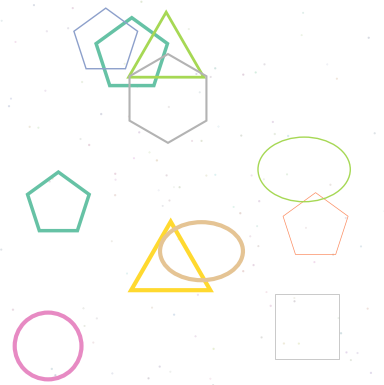[{"shape": "pentagon", "thickness": 2.5, "radius": 0.49, "center": [0.342, 0.857]}, {"shape": "pentagon", "thickness": 2.5, "radius": 0.42, "center": [0.152, 0.469]}, {"shape": "pentagon", "thickness": 0.5, "radius": 0.44, "center": [0.82, 0.411]}, {"shape": "pentagon", "thickness": 1, "radius": 0.43, "center": [0.275, 0.892]}, {"shape": "circle", "thickness": 3, "radius": 0.43, "center": [0.125, 0.101]}, {"shape": "triangle", "thickness": 2, "radius": 0.56, "center": [0.432, 0.856]}, {"shape": "oval", "thickness": 1, "radius": 0.6, "center": [0.79, 0.56]}, {"shape": "triangle", "thickness": 3, "radius": 0.59, "center": [0.443, 0.306]}, {"shape": "oval", "thickness": 3, "radius": 0.54, "center": [0.523, 0.348]}, {"shape": "square", "thickness": 0.5, "radius": 0.42, "center": [0.797, 0.152]}, {"shape": "hexagon", "thickness": 1.5, "radius": 0.58, "center": [0.436, 0.744]}]